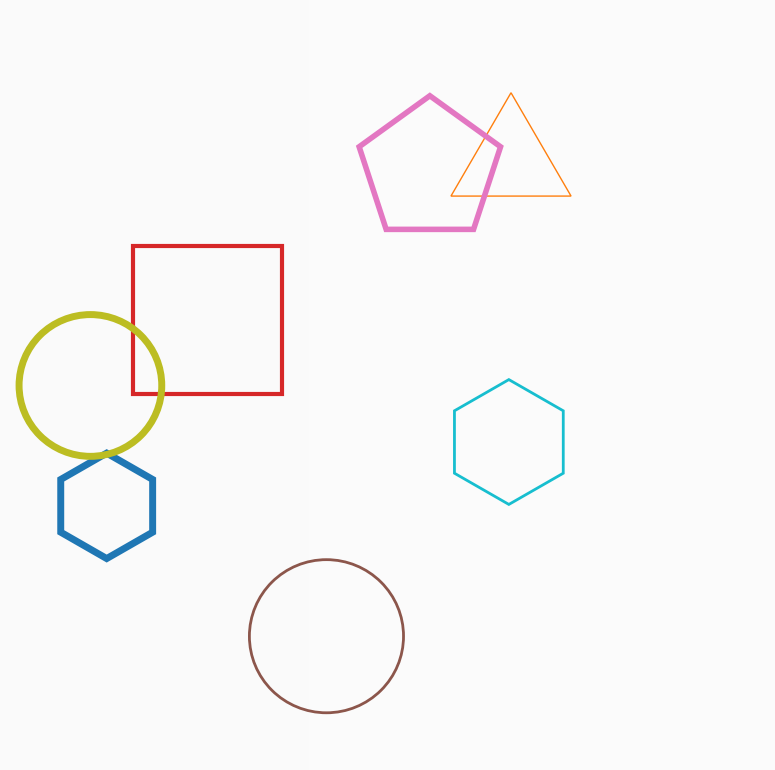[{"shape": "hexagon", "thickness": 2.5, "radius": 0.34, "center": [0.138, 0.343]}, {"shape": "triangle", "thickness": 0.5, "radius": 0.45, "center": [0.659, 0.79]}, {"shape": "square", "thickness": 1.5, "radius": 0.48, "center": [0.268, 0.584]}, {"shape": "circle", "thickness": 1, "radius": 0.5, "center": [0.421, 0.174]}, {"shape": "pentagon", "thickness": 2, "radius": 0.48, "center": [0.555, 0.78]}, {"shape": "circle", "thickness": 2.5, "radius": 0.46, "center": [0.117, 0.499]}, {"shape": "hexagon", "thickness": 1, "radius": 0.41, "center": [0.657, 0.426]}]